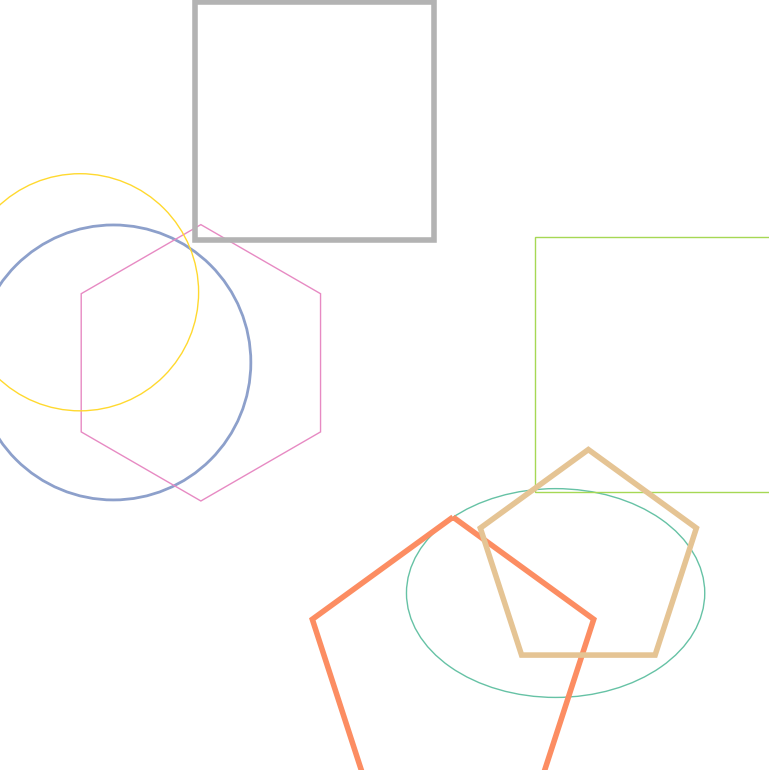[{"shape": "oval", "thickness": 0.5, "radius": 0.97, "center": [0.722, 0.23]}, {"shape": "pentagon", "thickness": 2, "radius": 0.96, "center": [0.588, 0.136]}, {"shape": "circle", "thickness": 1, "radius": 0.89, "center": [0.147, 0.529]}, {"shape": "hexagon", "thickness": 0.5, "radius": 0.9, "center": [0.261, 0.529]}, {"shape": "square", "thickness": 0.5, "radius": 0.83, "center": [0.86, 0.526]}, {"shape": "circle", "thickness": 0.5, "radius": 0.77, "center": [0.104, 0.62]}, {"shape": "pentagon", "thickness": 2, "radius": 0.74, "center": [0.764, 0.269]}, {"shape": "square", "thickness": 2, "radius": 0.77, "center": [0.408, 0.843]}]